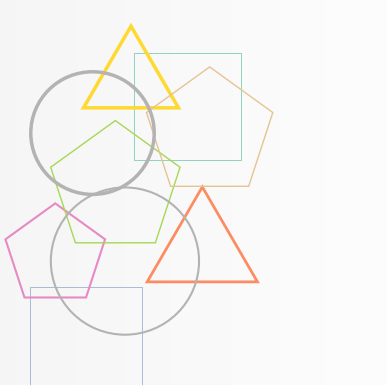[{"shape": "square", "thickness": 0.5, "radius": 0.69, "center": [0.483, 0.723]}, {"shape": "triangle", "thickness": 2, "radius": 0.82, "center": [0.522, 0.35]}, {"shape": "square", "thickness": 0.5, "radius": 0.72, "center": [0.223, 0.11]}, {"shape": "pentagon", "thickness": 1.5, "radius": 0.68, "center": [0.143, 0.337]}, {"shape": "pentagon", "thickness": 1, "radius": 0.88, "center": [0.298, 0.511]}, {"shape": "triangle", "thickness": 2.5, "radius": 0.71, "center": [0.338, 0.791]}, {"shape": "pentagon", "thickness": 1, "radius": 0.86, "center": [0.541, 0.655]}, {"shape": "circle", "thickness": 2.5, "radius": 0.8, "center": [0.239, 0.654]}, {"shape": "circle", "thickness": 1.5, "radius": 0.96, "center": [0.322, 0.322]}]